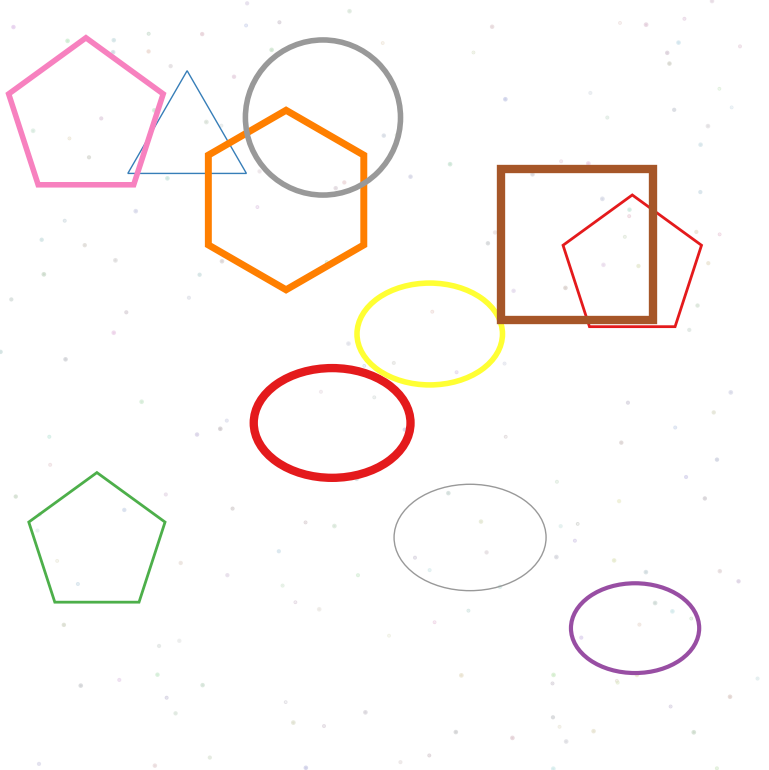[{"shape": "oval", "thickness": 3, "radius": 0.51, "center": [0.431, 0.451]}, {"shape": "pentagon", "thickness": 1, "radius": 0.47, "center": [0.821, 0.652]}, {"shape": "triangle", "thickness": 0.5, "radius": 0.44, "center": [0.243, 0.819]}, {"shape": "pentagon", "thickness": 1, "radius": 0.47, "center": [0.126, 0.293]}, {"shape": "oval", "thickness": 1.5, "radius": 0.42, "center": [0.825, 0.184]}, {"shape": "hexagon", "thickness": 2.5, "radius": 0.58, "center": [0.372, 0.74]}, {"shape": "oval", "thickness": 2, "radius": 0.47, "center": [0.558, 0.566]}, {"shape": "square", "thickness": 3, "radius": 0.49, "center": [0.749, 0.682]}, {"shape": "pentagon", "thickness": 2, "radius": 0.53, "center": [0.112, 0.845]}, {"shape": "circle", "thickness": 2, "radius": 0.5, "center": [0.419, 0.847]}, {"shape": "oval", "thickness": 0.5, "radius": 0.49, "center": [0.61, 0.302]}]